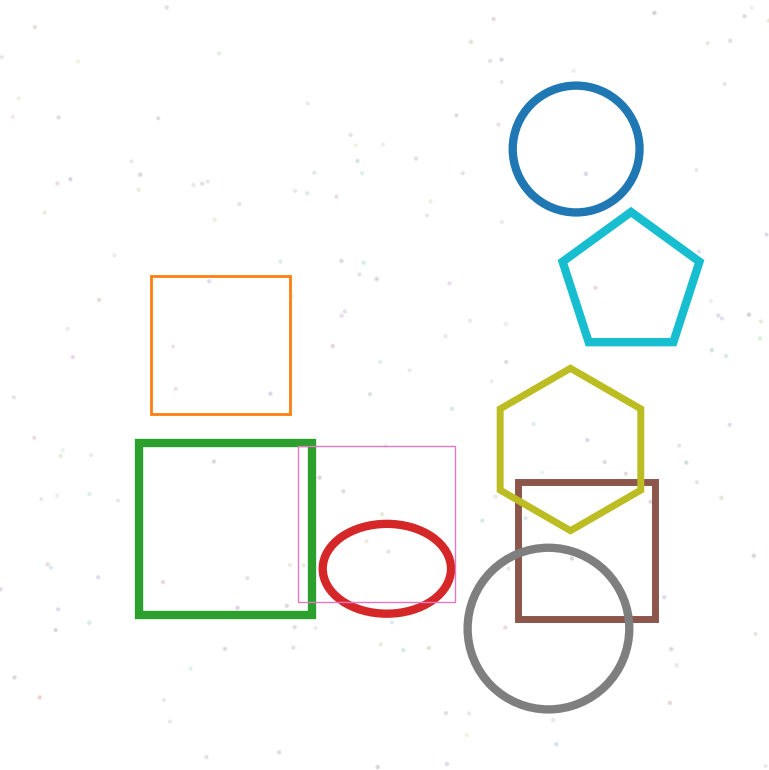[{"shape": "circle", "thickness": 3, "radius": 0.41, "center": [0.748, 0.806]}, {"shape": "square", "thickness": 1, "radius": 0.45, "center": [0.286, 0.552]}, {"shape": "square", "thickness": 3, "radius": 0.56, "center": [0.293, 0.313]}, {"shape": "oval", "thickness": 3, "radius": 0.42, "center": [0.502, 0.261]}, {"shape": "square", "thickness": 2.5, "radius": 0.45, "center": [0.761, 0.285]}, {"shape": "square", "thickness": 0.5, "radius": 0.51, "center": [0.489, 0.319]}, {"shape": "circle", "thickness": 3, "radius": 0.52, "center": [0.712, 0.184]}, {"shape": "hexagon", "thickness": 2.5, "radius": 0.53, "center": [0.741, 0.416]}, {"shape": "pentagon", "thickness": 3, "radius": 0.47, "center": [0.82, 0.631]}]